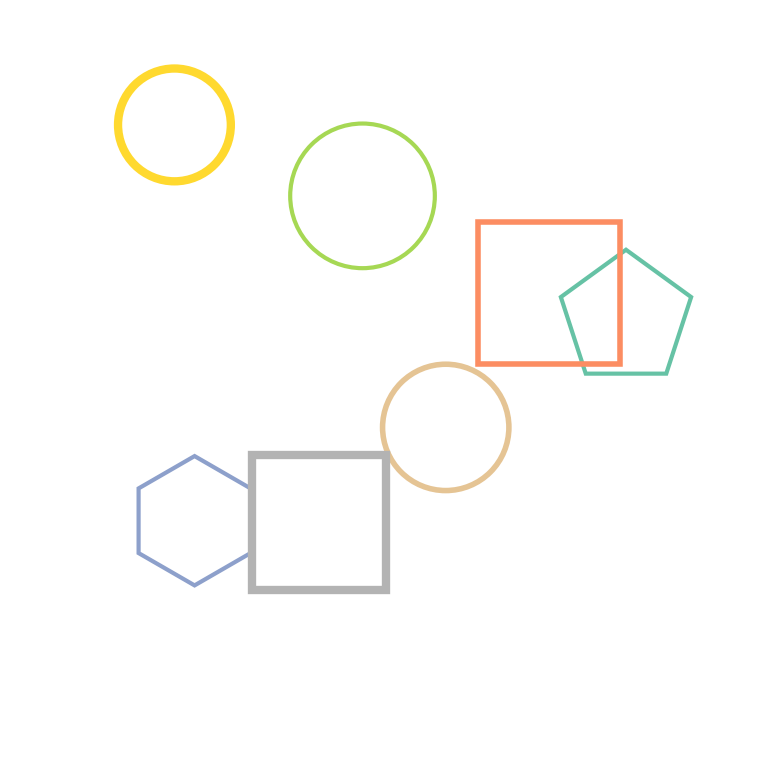[{"shape": "pentagon", "thickness": 1.5, "radius": 0.44, "center": [0.813, 0.587]}, {"shape": "square", "thickness": 2, "radius": 0.46, "center": [0.713, 0.62]}, {"shape": "hexagon", "thickness": 1.5, "radius": 0.42, "center": [0.253, 0.324]}, {"shape": "circle", "thickness": 1.5, "radius": 0.47, "center": [0.471, 0.746]}, {"shape": "circle", "thickness": 3, "radius": 0.37, "center": [0.227, 0.838]}, {"shape": "circle", "thickness": 2, "radius": 0.41, "center": [0.579, 0.445]}, {"shape": "square", "thickness": 3, "radius": 0.44, "center": [0.414, 0.321]}]